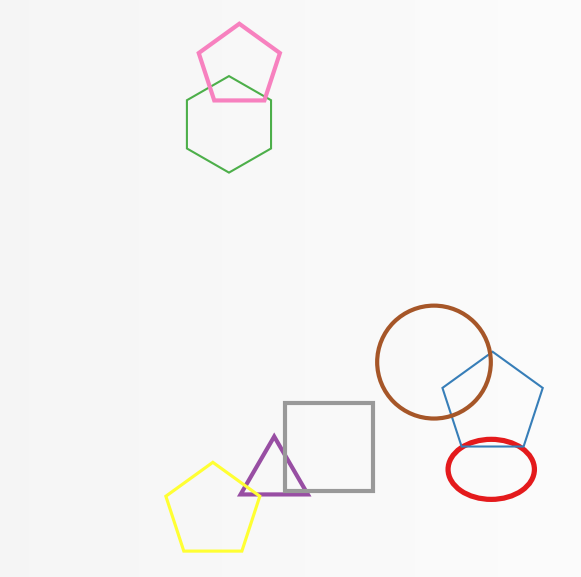[{"shape": "oval", "thickness": 2.5, "radius": 0.37, "center": [0.845, 0.186]}, {"shape": "pentagon", "thickness": 1, "radius": 0.45, "center": [0.847, 0.299]}, {"shape": "hexagon", "thickness": 1, "radius": 0.42, "center": [0.394, 0.784]}, {"shape": "triangle", "thickness": 2, "radius": 0.33, "center": [0.472, 0.176]}, {"shape": "pentagon", "thickness": 1.5, "radius": 0.42, "center": [0.366, 0.114]}, {"shape": "circle", "thickness": 2, "radius": 0.49, "center": [0.747, 0.372]}, {"shape": "pentagon", "thickness": 2, "radius": 0.37, "center": [0.412, 0.885]}, {"shape": "square", "thickness": 2, "radius": 0.38, "center": [0.566, 0.226]}]